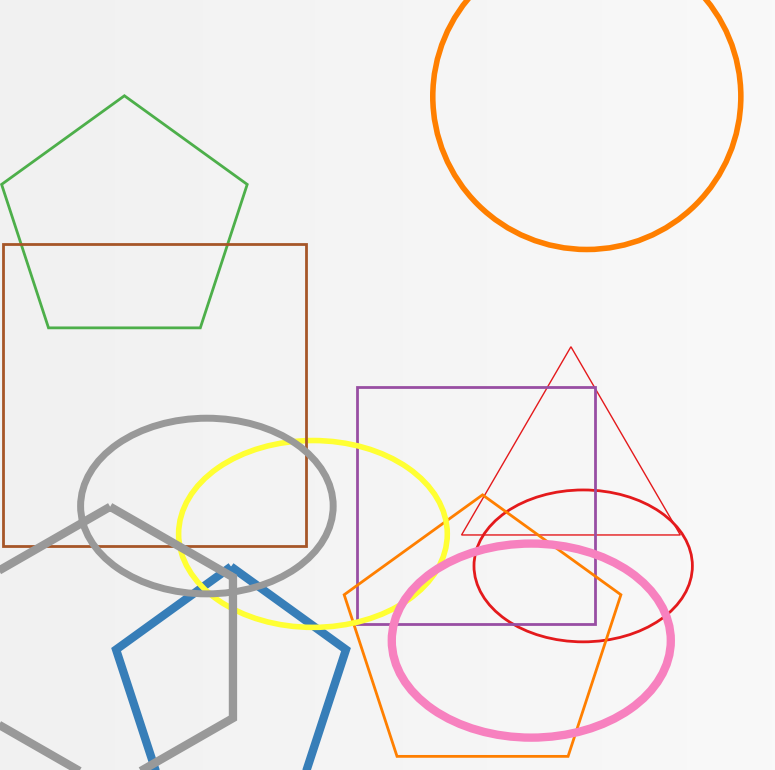[{"shape": "triangle", "thickness": 0.5, "radius": 0.81, "center": [0.737, 0.387]}, {"shape": "oval", "thickness": 1, "radius": 0.7, "center": [0.752, 0.265]}, {"shape": "pentagon", "thickness": 3, "radius": 0.78, "center": [0.298, 0.108]}, {"shape": "pentagon", "thickness": 1, "radius": 0.83, "center": [0.161, 0.709]}, {"shape": "square", "thickness": 1, "radius": 0.77, "center": [0.614, 0.344]}, {"shape": "pentagon", "thickness": 1, "radius": 0.94, "center": [0.623, 0.17]}, {"shape": "circle", "thickness": 2, "radius": 0.99, "center": [0.757, 0.875]}, {"shape": "oval", "thickness": 2, "radius": 0.87, "center": [0.404, 0.307]}, {"shape": "square", "thickness": 1, "radius": 0.98, "center": [0.199, 0.487]}, {"shape": "oval", "thickness": 3, "radius": 0.9, "center": [0.686, 0.168]}, {"shape": "oval", "thickness": 2.5, "radius": 0.81, "center": [0.267, 0.343]}, {"shape": "hexagon", "thickness": 3, "radius": 0.91, "center": [0.142, 0.159]}]